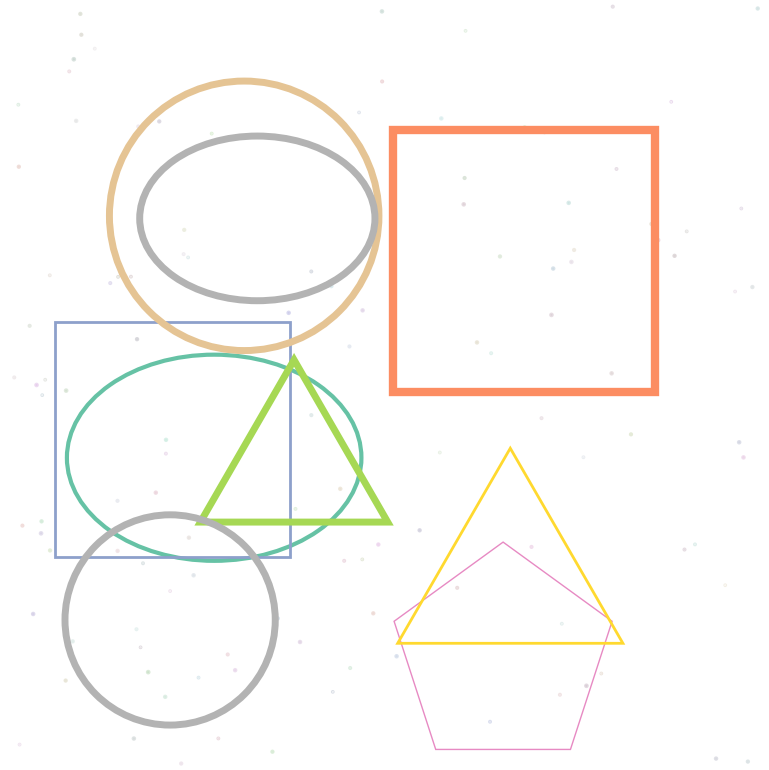[{"shape": "oval", "thickness": 1.5, "radius": 0.96, "center": [0.278, 0.406]}, {"shape": "square", "thickness": 3, "radius": 0.85, "center": [0.681, 0.662]}, {"shape": "square", "thickness": 1, "radius": 0.76, "center": [0.224, 0.429]}, {"shape": "pentagon", "thickness": 0.5, "radius": 0.74, "center": [0.653, 0.147]}, {"shape": "triangle", "thickness": 2.5, "radius": 0.7, "center": [0.382, 0.392]}, {"shape": "triangle", "thickness": 1, "radius": 0.84, "center": [0.663, 0.249]}, {"shape": "circle", "thickness": 2.5, "radius": 0.87, "center": [0.317, 0.72]}, {"shape": "oval", "thickness": 2.5, "radius": 0.76, "center": [0.334, 0.716]}, {"shape": "circle", "thickness": 2.5, "radius": 0.68, "center": [0.221, 0.195]}]